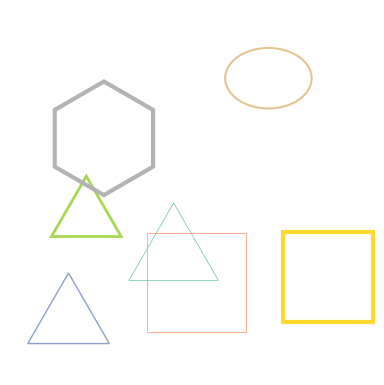[{"shape": "triangle", "thickness": 0.5, "radius": 0.67, "center": [0.451, 0.339]}, {"shape": "square", "thickness": 0.5, "radius": 0.64, "center": [0.512, 0.267]}, {"shape": "triangle", "thickness": 1, "radius": 0.61, "center": [0.178, 0.169]}, {"shape": "triangle", "thickness": 2, "radius": 0.52, "center": [0.224, 0.438]}, {"shape": "square", "thickness": 3, "radius": 0.59, "center": [0.852, 0.28]}, {"shape": "oval", "thickness": 1.5, "radius": 0.56, "center": [0.697, 0.797]}, {"shape": "hexagon", "thickness": 3, "radius": 0.74, "center": [0.27, 0.641]}]